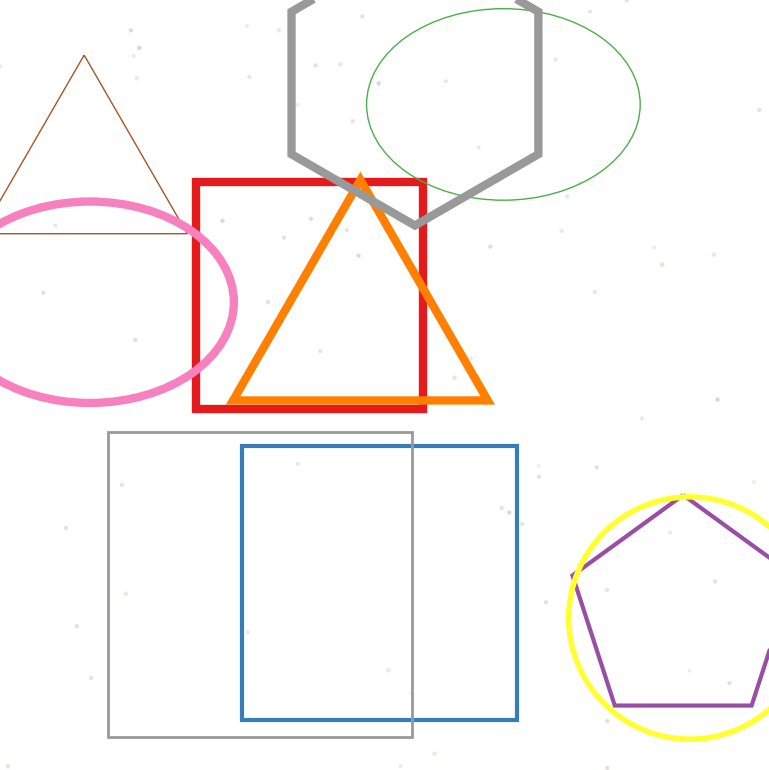[{"shape": "square", "thickness": 3, "radius": 0.74, "center": [0.401, 0.616]}, {"shape": "square", "thickness": 1.5, "radius": 0.89, "center": [0.493, 0.243]}, {"shape": "oval", "thickness": 0.5, "radius": 0.89, "center": [0.654, 0.864]}, {"shape": "pentagon", "thickness": 1.5, "radius": 0.76, "center": [0.887, 0.206]}, {"shape": "triangle", "thickness": 3, "radius": 0.95, "center": [0.468, 0.575]}, {"shape": "circle", "thickness": 2, "radius": 0.79, "center": [0.896, 0.197]}, {"shape": "triangle", "thickness": 0.5, "radius": 0.77, "center": [0.109, 0.774]}, {"shape": "oval", "thickness": 3, "radius": 0.93, "center": [0.117, 0.607]}, {"shape": "square", "thickness": 1, "radius": 0.99, "center": [0.338, 0.241]}, {"shape": "hexagon", "thickness": 3, "radius": 0.93, "center": [0.539, 0.892]}]